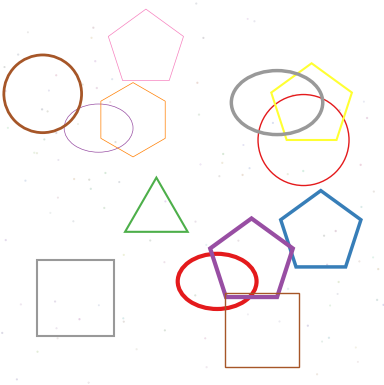[{"shape": "circle", "thickness": 1, "radius": 0.59, "center": [0.788, 0.636]}, {"shape": "oval", "thickness": 3, "radius": 0.51, "center": [0.564, 0.269]}, {"shape": "pentagon", "thickness": 2.5, "radius": 0.55, "center": [0.833, 0.395]}, {"shape": "triangle", "thickness": 1.5, "radius": 0.47, "center": [0.406, 0.445]}, {"shape": "oval", "thickness": 0.5, "radius": 0.45, "center": [0.256, 0.667]}, {"shape": "pentagon", "thickness": 3, "radius": 0.56, "center": [0.653, 0.32]}, {"shape": "hexagon", "thickness": 0.5, "radius": 0.48, "center": [0.346, 0.689]}, {"shape": "pentagon", "thickness": 1.5, "radius": 0.55, "center": [0.809, 0.725]}, {"shape": "circle", "thickness": 2, "radius": 0.5, "center": [0.111, 0.756]}, {"shape": "square", "thickness": 1, "radius": 0.48, "center": [0.68, 0.143]}, {"shape": "pentagon", "thickness": 0.5, "radius": 0.51, "center": [0.379, 0.874]}, {"shape": "square", "thickness": 1.5, "radius": 0.5, "center": [0.195, 0.226]}, {"shape": "oval", "thickness": 2.5, "radius": 0.59, "center": [0.72, 0.734]}]